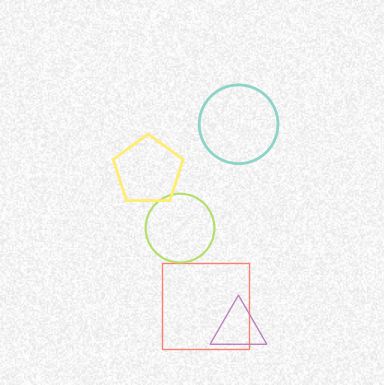[{"shape": "circle", "thickness": 2, "radius": 0.51, "center": [0.62, 0.677]}, {"shape": "square", "thickness": 1, "radius": 0.56, "center": [0.534, 0.205]}, {"shape": "circle", "thickness": 1.5, "radius": 0.45, "center": [0.468, 0.407]}, {"shape": "triangle", "thickness": 1, "radius": 0.43, "center": [0.619, 0.148]}, {"shape": "pentagon", "thickness": 2, "radius": 0.48, "center": [0.385, 0.556]}]